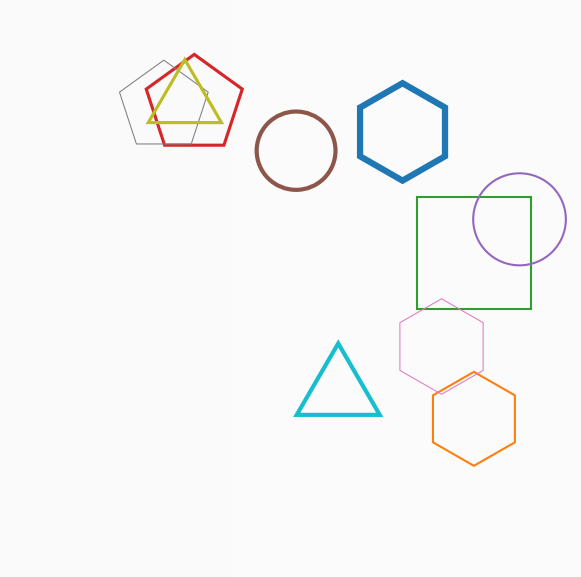[{"shape": "hexagon", "thickness": 3, "radius": 0.42, "center": [0.693, 0.771]}, {"shape": "hexagon", "thickness": 1, "radius": 0.41, "center": [0.815, 0.274]}, {"shape": "square", "thickness": 1, "radius": 0.49, "center": [0.815, 0.561]}, {"shape": "pentagon", "thickness": 1.5, "radius": 0.43, "center": [0.334, 0.818]}, {"shape": "circle", "thickness": 1, "radius": 0.4, "center": [0.894, 0.619]}, {"shape": "circle", "thickness": 2, "radius": 0.34, "center": [0.509, 0.738]}, {"shape": "hexagon", "thickness": 0.5, "radius": 0.41, "center": [0.76, 0.399]}, {"shape": "pentagon", "thickness": 0.5, "radius": 0.4, "center": [0.282, 0.815]}, {"shape": "triangle", "thickness": 1.5, "radius": 0.36, "center": [0.318, 0.823]}, {"shape": "triangle", "thickness": 2, "radius": 0.41, "center": [0.582, 0.322]}]